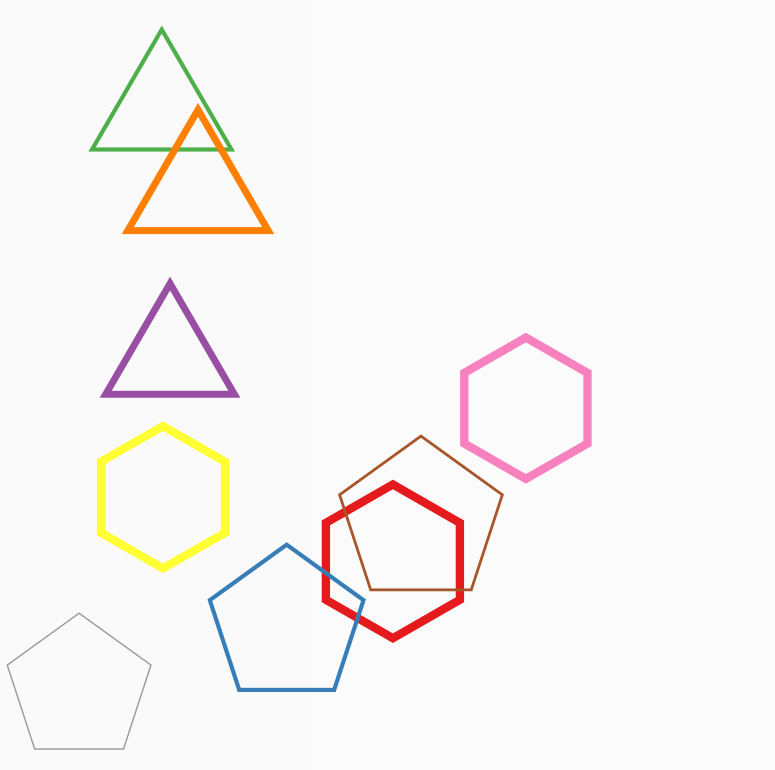[{"shape": "hexagon", "thickness": 3, "radius": 0.5, "center": [0.507, 0.271]}, {"shape": "pentagon", "thickness": 1.5, "radius": 0.52, "center": [0.37, 0.188]}, {"shape": "triangle", "thickness": 1.5, "radius": 0.52, "center": [0.209, 0.858]}, {"shape": "triangle", "thickness": 2.5, "radius": 0.48, "center": [0.219, 0.536]}, {"shape": "triangle", "thickness": 2.5, "radius": 0.52, "center": [0.255, 0.753]}, {"shape": "hexagon", "thickness": 3, "radius": 0.46, "center": [0.21, 0.354]}, {"shape": "pentagon", "thickness": 1, "radius": 0.55, "center": [0.543, 0.323]}, {"shape": "hexagon", "thickness": 3, "radius": 0.46, "center": [0.679, 0.47]}, {"shape": "pentagon", "thickness": 0.5, "radius": 0.49, "center": [0.102, 0.106]}]